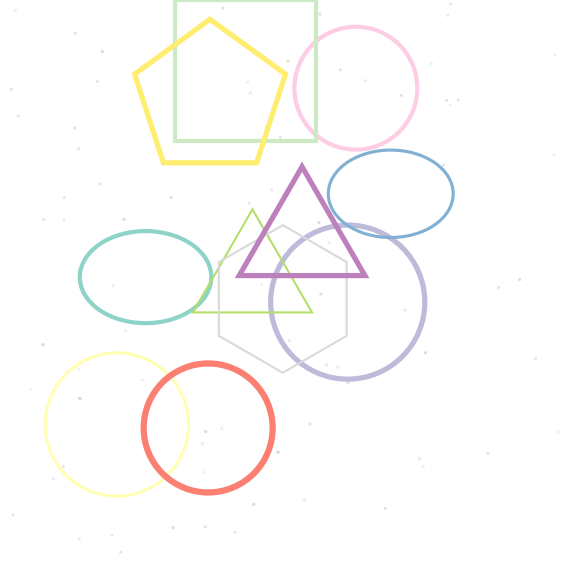[{"shape": "oval", "thickness": 2, "radius": 0.57, "center": [0.252, 0.519]}, {"shape": "circle", "thickness": 1.5, "radius": 0.62, "center": [0.202, 0.264]}, {"shape": "circle", "thickness": 2.5, "radius": 0.67, "center": [0.602, 0.476]}, {"shape": "circle", "thickness": 3, "radius": 0.56, "center": [0.36, 0.258]}, {"shape": "oval", "thickness": 1.5, "radius": 0.54, "center": [0.677, 0.664]}, {"shape": "triangle", "thickness": 1, "radius": 0.6, "center": [0.437, 0.518]}, {"shape": "circle", "thickness": 2, "radius": 0.53, "center": [0.616, 0.846]}, {"shape": "hexagon", "thickness": 1, "radius": 0.64, "center": [0.49, 0.481]}, {"shape": "triangle", "thickness": 2.5, "radius": 0.63, "center": [0.523, 0.585]}, {"shape": "square", "thickness": 2, "radius": 0.61, "center": [0.425, 0.877]}, {"shape": "pentagon", "thickness": 2.5, "radius": 0.69, "center": [0.364, 0.828]}]